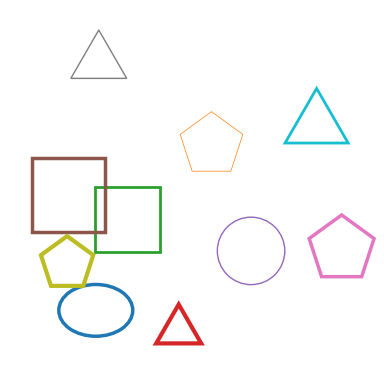[{"shape": "oval", "thickness": 2.5, "radius": 0.48, "center": [0.249, 0.194]}, {"shape": "pentagon", "thickness": 0.5, "radius": 0.43, "center": [0.549, 0.625]}, {"shape": "square", "thickness": 2, "radius": 0.42, "center": [0.331, 0.429]}, {"shape": "triangle", "thickness": 3, "radius": 0.34, "center": [0.464, 0.142]}, {"shape": "circle", "thickness": 1, "radius": 0.44, "center": [0.652, 0.348]}, {"shape": "square", "thickness": 2.5, "radius": 0.48, "center": [0.178, 0.494]}, {"shape": "pentagon", "thickness": 2.5, "radius": 0.44, "center": [0.887, 0.353]}, {"shape": "triangle", "thickness": 1, "radius": 0.42, "center": [0.257, 0.838]}, {"shape": "pentagon", "thickness": 3, "radius": 0.36, "center": [0.174, 0.315]}, {"shape": "triangle", "thickness": 2, "radius": 0.47, "center": [0.822, 0.676]}]